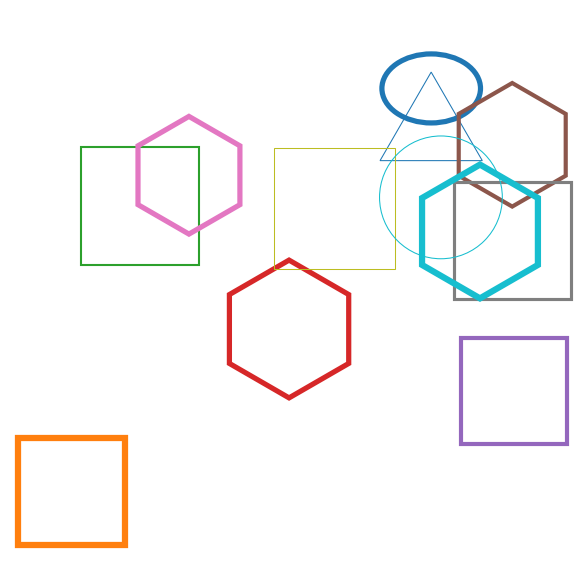[{"shape": "triangle", "thickness": 0.5, "radius": 0.51, "center": [0.747, 0.772]}, {"shape": "oval", "thickness": 2.5, "radius": 0.43, "center": [0.747, 0.846]}, {"shape": "square", "thickness": 3, "radius": 0.46, "center": [0.123, 0.149]}, {"shape": "square", "thickness": 1, "radius": 0.51, "center": [0.242, 0.643]}, {"shape": "hexagon", "thickness": 2.5, "radius": 0.6, "center": [0.501, 0.429]}, {"shape": "square", "thickness": 2, "radius": 0.46, "center": [0.89, 0.322]}, {"shape": "hexagon", "thickness": 2, "radius": 0.53, "center": [0.887, 0.748]}, {"shape": "hexagon", "thickness": 2.5, "radius": 0.51, "center": [0.327, 0.696]}, {"shape": "square", "thickness": 1.5, "radius": 0.51, "center": [0.887, 0.582]}, {"shape": "square", "thickness": 0.5, "radius": 0.52, "center": [0.58, 0.638]}, {"shape": "hexagon", "thickness": 3, "radius": 0.58, "center": [0.831, 0.598]}, {"shape": "circle", "thickness": 0.5, "radius": 0.53, "center": [0.764, 0.657]}]